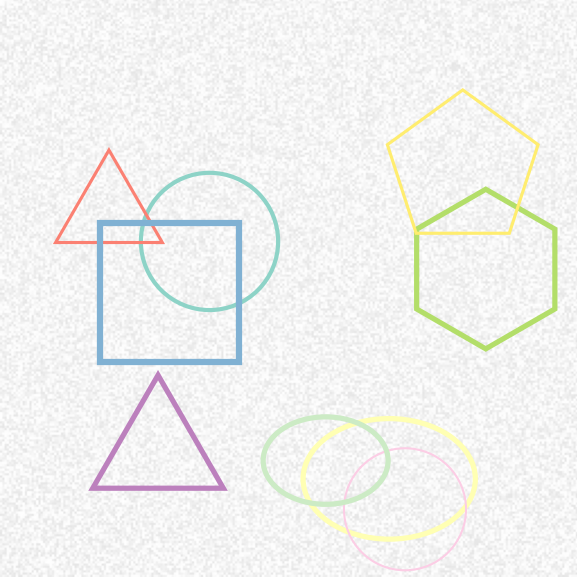[{"shape": "circle", "thickness": 2, "radius": 0.59, "center": [0.363, 0.581]}, {"shape": "oval", "thickness": 2.5, "radius": 0.75, "center": [0.674, 0.17]}, {"shape": "triangle", "thickness": 1.5, "radius": 0.53, "center": [0.189, 0.633]}, {"shape": "square", "thickness": 3, "radius": 0.6, "center": [0.293, 0.492]}, {"shape": "hexagon", "thickness": 2.5, "radius": 0.69, "center": [0.841, 0.533]}, {"shape": "circle", "thickness": 1, "radius": 0.53, "center": [0.701, 0.117]}, {"shape": "triangle", "thickness": 2.5, "radius": 0.65, "center": [0.274, 0.219]}, {"shape": "oval", "thickness": 2.5, "radius": 0.54, "center": [0.564, 0.202]}, {"shape": "pentagon", "thickness": 1.5, "radius": 0.69, "center": [0.801, 0.706]}]